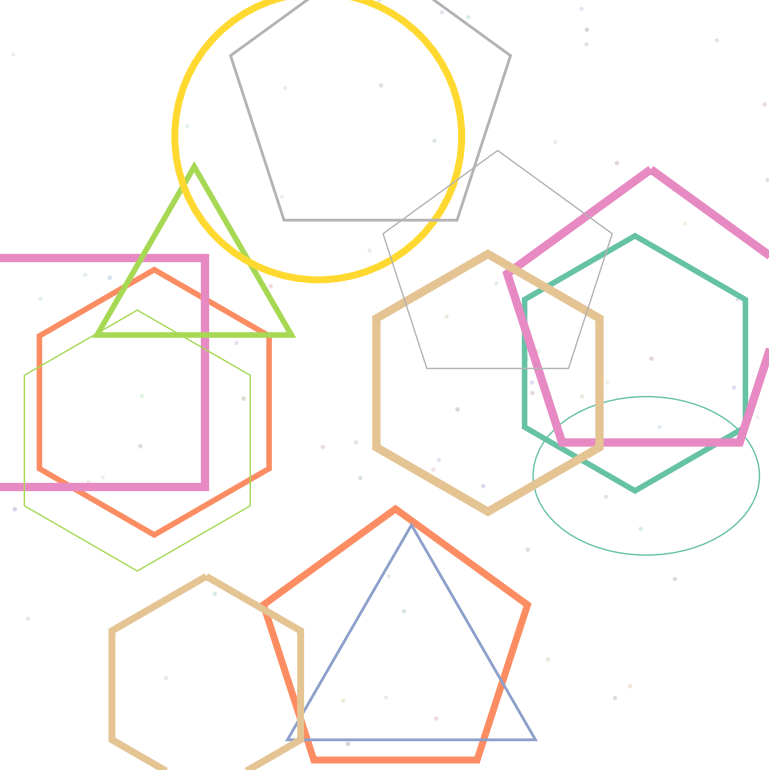[{"shape": "oval", "thickness": 0.5, "radius": 0.74, "center": [0.839, 0.382]}, {"shape": "hexagon", "thickness": 2, "radius": 0.83, "center": [0.825, 0.528]}, {"shape": "pentagon", "thickness": 2.5, "radius": 0.9, "center": [0.514, 0.159]}, {"shape": "hexagon", "thickness": 2, "radius": 0.86, "center": [0.2, 0.478]}, {"shape": "triangle", "thickness": 1, "radius": 0.93, "center": [0.534, 0.132]}, {"shape": "pentagon", "thickness": 3, "radius": 0.98, "center": [0.845, 0.584]}, {"shape": "square", "thickness": 3, "radius": 0.74, "center": [0.118, 0.517]}, {"shape": "hexagon", "thickness": 0.5, "radius": 0.85, "center": [0.178, 0.428]}, {"shape": "triangle", "thickness": 2, "radius": 0.73, "center": [0.252, 0.638]}, {"shape": "circle", "thickness": 2.5, "radius": 0.93, "center": [0.413, 0.823]}, {"shape": "hexagon", "thickness": 3, "radius": 0.84, "center": [0.634, 0.503]}, {"shape": "hexagon", "thickness": 2.5, "radius": 0.71, "center": [0.268, 0.11]}, {"shape": "pentagon", "thickness": 0.5, "radius": 0.78, "center": [0.646, 0.648]}, {"shape": "pentagon", "thickness": 1, "radius": 0.96, "center": [0.481, 0.869]}]